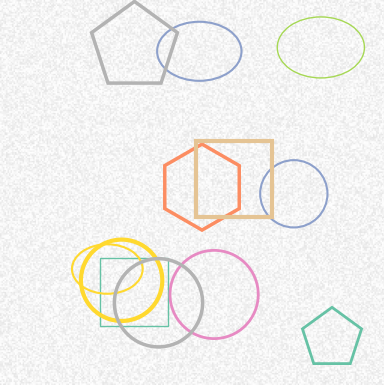[{"shape": "square", "thickness": 1, "radius": 0.44, "center": [0.348, 0.241]}, {"shape": "pentagon", "thickness": 2, "radius": 0.4, "center": [0.862, 0.121]}, {"shape": "hexagon", "thickness": 2.5, "radius": 0.56, "center": [0.525, 0.514]}, {"shape": "oval", "thickness": 1.5, "radius": 0.55, "center": [0.518, 0.867]}, {"shape": "circle", "thickness": 1.5, "radius": 0.44, "center": [0.763, 0.497]}, {"shape": "circle", "thickness": 2, "radius": 0.57, "center": [0.556, 0.235]}, {"shape": "oval", "thickness": 1, "radius": 0.57, "center": [0.833, 0.877]}, {"shape": "oval", "thickness": 1.5, "radius": 0.46, "center": [0.279, 0.301]}, {"shape": "circle", "thickness": 3, "radius": 0.53, "center": [0.316, 0.272]}, {"shape": "square", "thickness": 3, "radius": 0.49, "center": [0.607, 0.534]}, {"shape": "pentagon", "thickness": 2.5, "radius": 0.59, "center": [0.349, 0.879]}, {"shape": "circle", "thickness": 2.5, "radius": 0.57, "center": [0.412, 0.214]}]